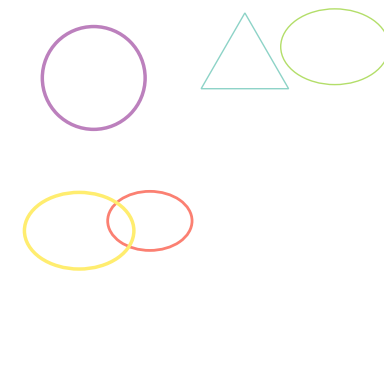[{"shape": "triangle", "thickness": 1, "radius": 0.66, "center": [0.636, 0.835]}, {"shape": "oval", "thickness": 2, "radius": 0.55, "center": [0.389, 0.426]}, {"shape": "oval", "thickness": 1, "radius": 0.7, "center": [0.87, 0.879]}, {"shape": "circle", "thickness": 2.5, "radius": 0.67, "center": [0.243, 0.798]}, {"shape": "oval", "thickness": 2.5, "radius": 0.71, "center": [0.206, 0.401]}]